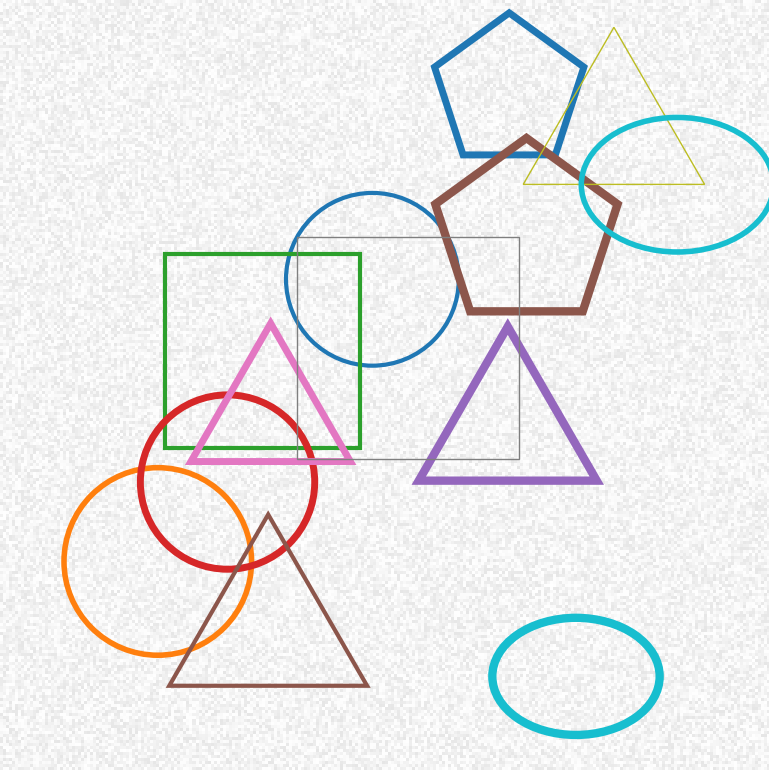[{"shape": "circle", "thickness": 1.5, "radius": 0.56, "center": [0.484, 0.637]}, {"shape": "pentagon", "thickness": 2.5, "radius": 0.51, "center": [0.661, 0.881]}, {"shape": "circle", "thickness": 2, "radius": 0.61, "center": [0.205, 0.271]}, {"shape": "square", "thickness": 1.5, "radius": 0.63, "center": [0.341, 0.544]}, {"shape": "circle", "thickness": 2.5, "radius": 0.57, "center": [0.296, 0.374]}, {"shape": "triangle", "thickness": 3, "radius": 0.67, "center": [0.659, 0.442]}, {"shape": "triangle", "thickness": 1.5, "radius": 0.74, "center": [0.348, 0.184]}, {"shape": "pentagon", "thickness": 3, "radius": 0.62, "center": [0.684, 0.696]}, {"shape": "triangle", "thickness": 2.5, "radius": 0.6, "center": [0.352, 0.46]}, {"shape": "square", "thickness": 0.5, "radius": 0.72, "center": [0.53, 0.548]}, {"shape": "triangle", "thickness": 0.5, "radius": 0.68, "center": [0.797, 0.829]}, {"shape": "oval", "thickness": 2, "radius": 0.62, "center": [0.88, 0.76]}, {"shape": "oval", "thickness": 3, "radius": 0.54, "center": [0.748, 0.122]}]